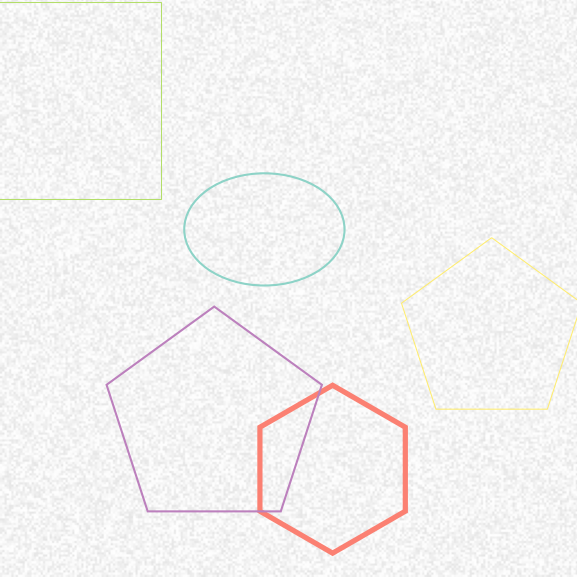[{"shape": "oval", "thickness": 1, "radius": 0.69, "center": [0.458, 0.602]}, {"shape": "hexagon", "thickness": 2.5, "radius": 0.73, "center": [0.576, 0.187]}, {"shape": "square", "thickness": 0.5, "radius": 0.85, "center": [0.108, 0.825]}, {"shape": "pentagon", "thickness": 1, "radius": 0.98, "center": [0.371, 0.272]}, {"shape": "pentagon", "thickness": 0.5, "radius": 0.82, "center": [0.851, 0.423]}]